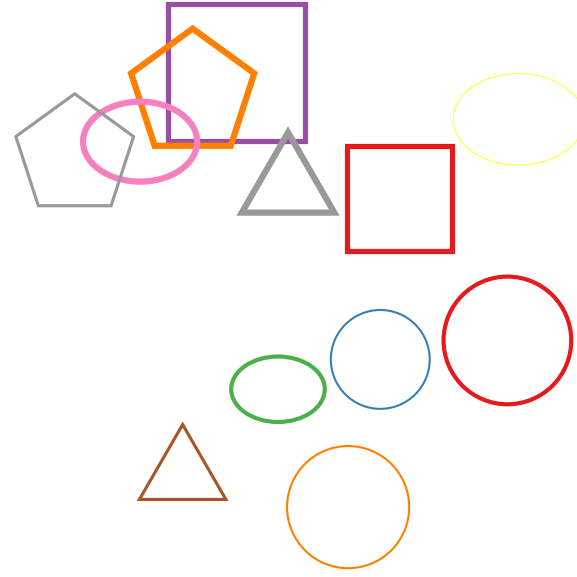[{"shape": "circle", "thickness": 2, "radius": 0.55, "center": [0.879, 0.41]}, {"shape": "square", "thickness": 2.5, "radius": 0.46, "center": [0.692, 0.655]}, {"shape": "circle", "thickness": 1, "radius": 0.43, "center": [0.658, 0.377]}, {"shape": "oval", "thickness": 2, "radius": 0.41, "center": [0.481, 0.325]}, {"shape": "square", "thickness": 2.5, "radius": 0.59, "center": [0.41, 0.874]}, {"shape": "circle", "thickness": 1, "radius": 0.53, "center": [0.603, 0.121]}, {"shape": "pentagon", "thickness": 3, "radius": 0.56, "center": [0.334, 0.837]}, {"shape": "oval", "thickness": 0.5, "radius": 0.57, "center": [0.898, 0.792]}, {"shape": "triangle", "thickness": 1.5, "radius": 0.43, "center": [0.316, 0.178]}, {"shape": "oval", "thickness": 3, "radius": 0.49, "center": [0.243, 0.754]}, {"shape": "triangle", "thickness": 3, "radius": 0.46, "center": [0.499, 0.677]}, {"shape": "pentagon", "thickness": 1.5, "radius": 0.54, "center": [0.129, 0.73]}]